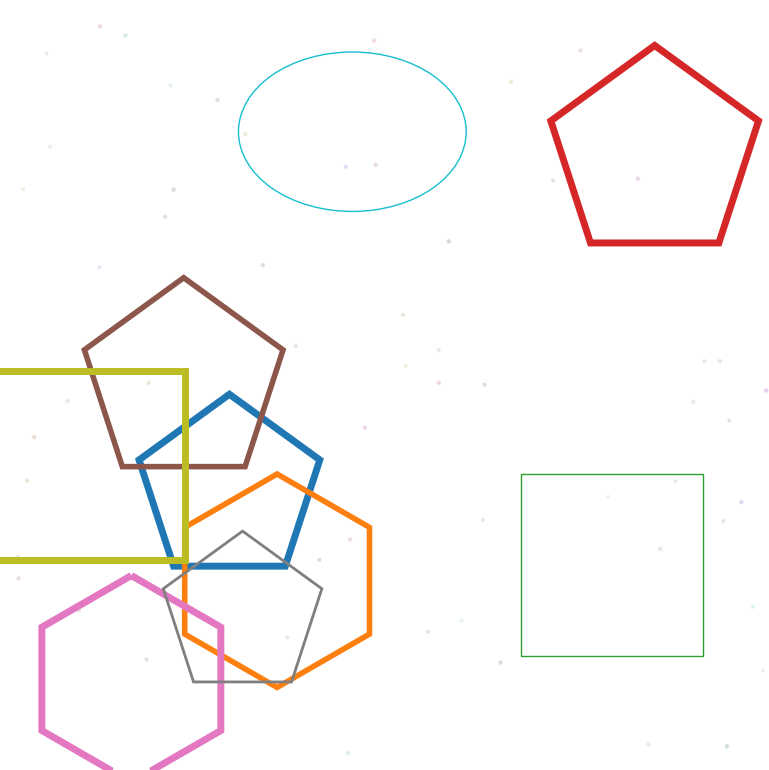[{"shape": "pentagon", "thickness": 2.5, "radius": 0.62, "center": [0.298, 0.365]}, {"shape": "hexagon", "thickness": 2, "radius": 0.69, "center": [0.36, 0.246]}, {"shape": "square", "thickness": 0.5, "radius": 0.59, "center": [0.795, 0.266]}, {"shape": "pentagon", "thickness": 2.5, "radius": 0.71, "center": [0.85, 0.799]}, {"shape": "pentagon", "thickness": 2, "radius": 0.68, "center": [0.239, 0.504]}, {"shape": "hexagon", "thickness": 2.5, "radius": 0.67, "center": [0.171, 0.118]}, {"shape": "pentagon", "thickness": 1, "radius": 0.54, "center": [0.315, 0.202]}, {"shape": "square", "thickness": 2.5, "radius": 0.62, "center": [0.117, 0.395]}, {"shape": "oval", "thickness": 0.5, "radius": 0.74, "center": [0.458, 0.829]}]